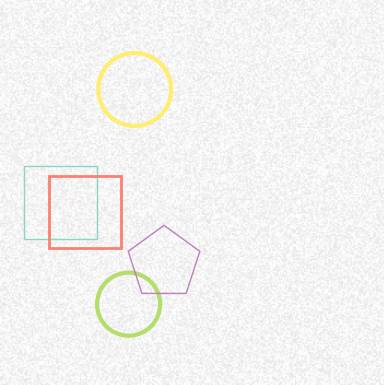[{"shape": "square", "thickness": 1, "radius": 0.47, "center": [0.157, 0.474]}, {"shape": "square", "thickness": 2, "radius": 0.47, "center": [0.22, 0.45]}, {"shape": "circle", "thickness": 3, "radius": 0.41, "center": [0.334, 0.21]}, {"shape": "pentagon", "thickness": 1, "radius": 0.49, "center": [0.426, 0.317]}, {"shape": "circle", "thickness": 3, "radius": 0.47, "center": [0.35, 0.768]}]